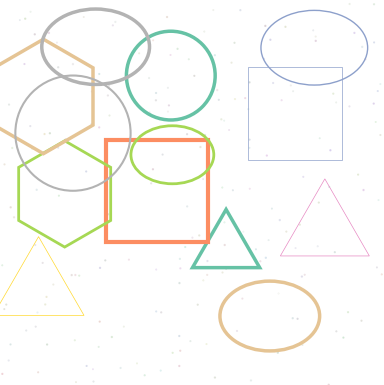[{"shape": "circle", "thickness": 2.5, "radius": 0.58, "center": [0.444, 0.804]}, {"shape": "triangle", "thickness": 2.5, "radius": 0.5, "center": [0.587, 0.355]}, {"shape": "square", "thickness": 3, "radius": 0.66, "center": [0.409, 0.503]}, {"shape": "oval", "thickness": 1, "radius": 0.69, "center": [0.816, 0.876]}, {"shape": "square", "thickness": 0.5, "radius": 0.61, "center": [0.767, 0.705]}, {"shape": "triangle", "thickness": 0.5, "radius": 0.67, "center": [0.844, 0.402]}, {"shape": "oval", "thickness": 2, "radius": 0.54, "center": [0.448, 0.598]}, {"shape": "hexagon", "thickness": 2, "radius": 0.69, "center": [0.168, 0.496]}, {"shape": "triangle", "thickness": 0.5, "radius": 0.68, "center": [0.1, 0.249]}, {"shape": "hexagon", "thickness": 2.5, "radius": 0.74, "center": [0.113, 0.749]}, {"shape": "oval", "thickness": 2.5, "radius": 0.65, "center": [0.701, 0.179]}, {"shape": "oval", "thickness": 2.5, "radius": 0.7, "center": [0.248, 0.879]}, {"shape": "circle", "thickness": 1.5, "radius": 0.75, "center": [0.19, 0.654]}]